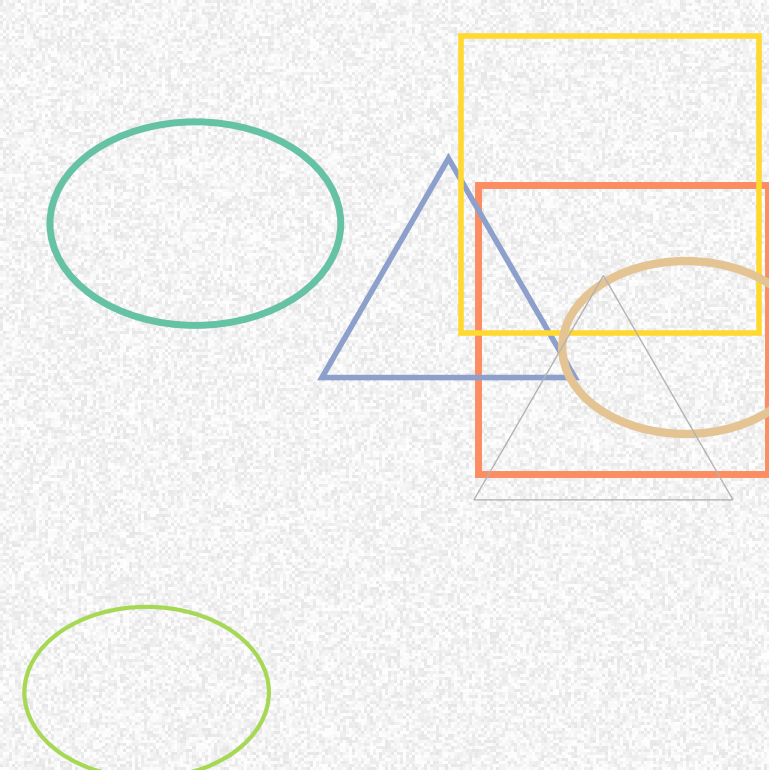[{"shape": "oval", "thickness": 2.5, "radius": 0.94, "center": [0.254, 0.71]}, {"shape": "square", "thickness": 2.5, "radius": 0.94, "center": [0.809, 0.572]}, {"shape": "triangle", "thickness": 2, "radius": 0.95, "center": [0.582, 0.605]}, {"shape": "oval", "thickness": 1.5, "radius": 0.79, "center": [0.19, 0.101]}, {"shape": "square", "thickness": 2, "radius": 0.97, "center": [0.792, 0.761]}, {"shape": "oval", "thickness": 3, "radius": 0.8, "center": [0.891, 0.549]}, {"shape": "triangle", "thickness": 0.5, "radius": 0.97, "center": [0.784, 0.448]}]